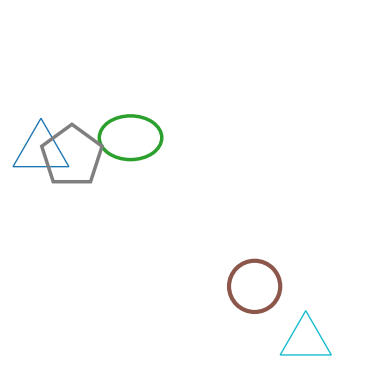[{"shape": "triangle", "thickness": 1, "radius": 0.42, "center": [0.106, 0.609]}, {"shape": "oval", "thickness": 2.5, "radius": 0.41, "center": [0.339, 0.642]}, {"shape": "circle", "thickness": 3, "radius": 0.33, "center": [0.661, 0.256]}, {"shape": "pentagon", "thickness": 2.5, "radius": 0.41, "center": [0.187, 0.595]}, {"shape": "triangle", "thickness": 1, "radius": 0.38, "center": [0.794, 0.116]}]